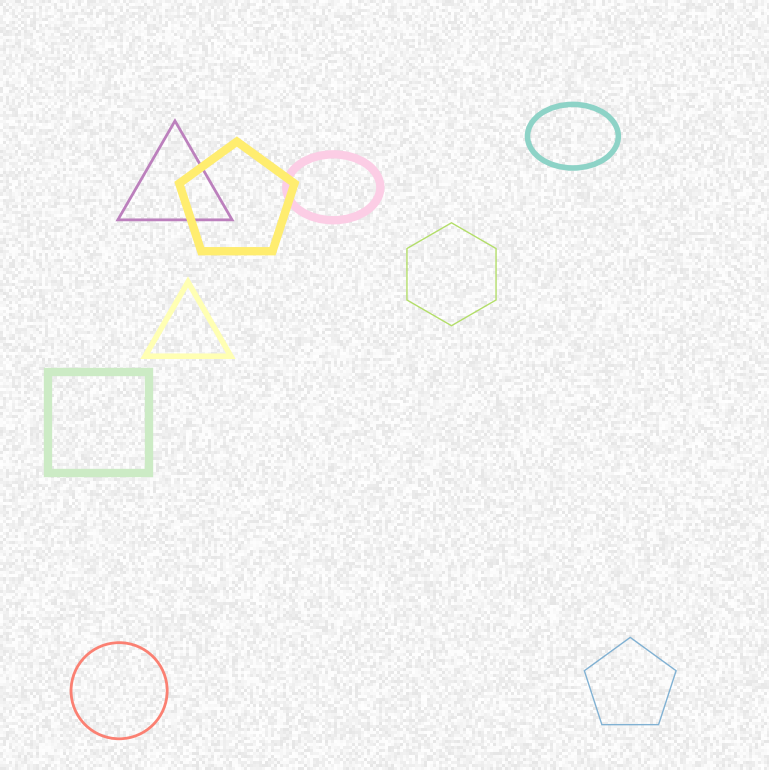[{"shape": "oval", "thickness": 2, "radius": 0.29, "center": [0.744, 0.823]}, {"shape": "triangle", "thickness": 2, "radius": 0.32, "center": [0.244, 0.57]}, {"shape": "circle", "thickness": 1, "radius": 0.31, "center": [0.155, 0.103]}, {"shape": "pentagon", "thickness": 0.5, "radius": 0.31, "center": [0.818, 0.11]}, {"shape": "hexagon", "thickness": 0.5, "radius": 0.33, "center": [0.586, 0.644]}, {"shape": "oval", "thickness": 3, "radius": 0.31, "center": [0.433, 0.757]}, {"shape": "triangle", "thickness": 1, "radius": 0.43, "center": [0.227, 0.757]}, {"shape": "square", "thickness": 3, "radius": 0.33, "center": [0.128, 0.452]}, {"shape": "pentagon", "thickness": 3, "radius": 0.39, "center": [0.308, 0.737]}]